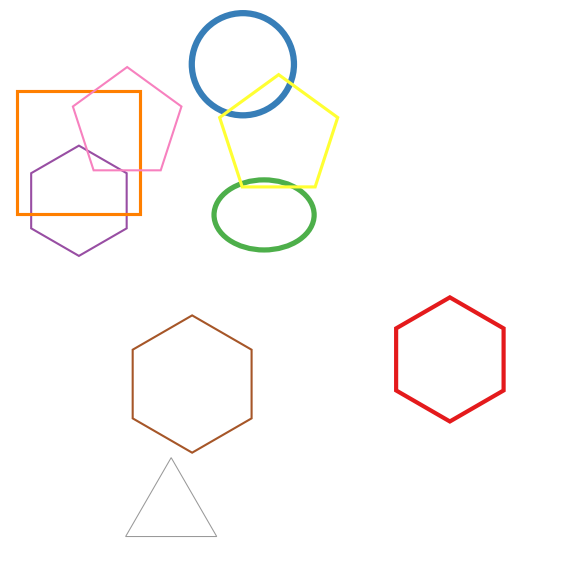[{"shape": "hexagon", "thickness": 2, "radius": 0.54, "center": [0.779, 0.377]}, {"shape": "circle", "thickness": 3, "radius": 0.44, "center": [0.421, 0.888]}, {"shape": "oval", "thickness": 2.5, "radius": 0.43, "center": [0.457, 0.627]}, {"shape": "hexagon", "thickness": 1, "radius": 0.48, "center": [0.137, 0.651]}, {"shape": "square", "thickness": 1.5, "radius": 0.53, "center": [0.135, 0.735]}, {"shape": "pentagon", "thickness": 1.5, "radius": 0.54, "center": [0.483, 0.762]}, {"shape": "hexagon", "thickness": 1, "radius": 0.59, "center": [0.333, 0.334]}, {"shape": "pentagon", "thickness": 1, "radius": 0.49, "center": [0.22, 0.784]}, {"shape": "triangle", "thickness": 0.5, "radius": 0.46, "center": [0.296, 0.116]}]